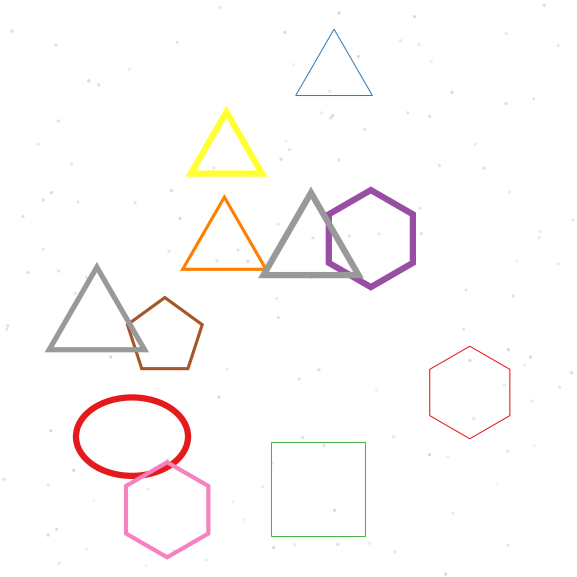[{"shape": "hexagon", "thickness": 0.5, "radius": 0.4, "center": [0.813, 0.32]}, {"shape": "oval", "thickness": 3, "radius": 0.49, "center": [0.229, 0.243]}, {"shape": "triangle", "thickness": 0.5, "radius": 0.38, "center": [0.578, 0.872]}, {"shape": "square", "thickness": 0.5, "radius": 0.41, "center": [0.55, 0.152]}, {"shape": "hexagon", "thickness": 3, "radius": 0.42, "center": [0.642, 0.586]}, {"shape": "triangle", "thickness": 1.5, "radius": 0.42, "center": [0.389, 0.574]}, {"shape": "triangle", "thickness": 3, "radius": 0.36, "center": [0.392, 0.734]}, {"shape": "pentagon", "thickness": 1.5, "radius": 0.34, "center": [0.285, 0.416]}, {"shape": "hexagon", "thickness": 2, "radius": 0.41, "center": [0.289, 0.116]}, {"shape": "triangle", "thickness": 2.5, "radius": 0.48, "center": [0.168, 0.441]}, {"shape": "triangle", "thickness": 3, "radius": 0.48, "center": [0.539, 0.57]}]